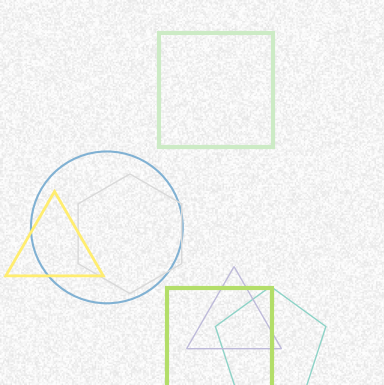[{"shape": "pentagon", "thickness": 1, "radius": 0.75, "center": [0.703, 0.105]}, {"shape": "triangle", "thickness": 1, "radius": 0.71, "center": [0.608, 0.165]}, {"shape": "circle", "thickness": 1.5, "radius": 0.99, "center": [0.278, 0.409]}, {"shape": "square", "thickness": 3, "radius": 0.68, "center": [0.57, 0.114]}, {"shape": "hexagon", "thickness": 1, "radius": 0.78, "center": [0.337, 0.393]}, {"shape": "square", "thickness": 3, "radius": 0.74, "center": [0.562, 0.767]}, {"shape": "triangle", "thickness": 2, "radius": 0.73, "center": [0.142, 0.357]}]